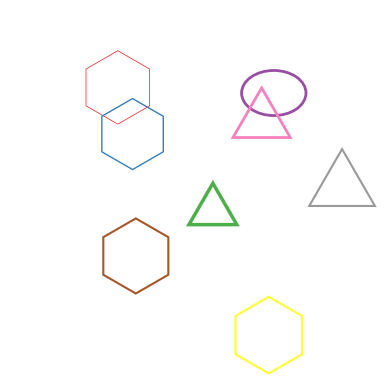[{"shape": "hexagon", "thickness": 0.5, "radius": 0.48, "center": [0.306, 0.773]}, {"shape": "hexagon", "thickness": 1, "radius": 0.46, "center": [0.344, 0.652]}, {"shape": "triangle", "thickness": 2.5, "radius": 0.36, "center": [0.553, 0.452]}, {"shape": "oval", "thickness": 2, "radius": 0.42, "center": [0.711, 0.758]}, {"shape": "hexagon", "thickness": 1.5, "radius": 0.5, "center": [0.698, 0.13]}, {"shape": "hexagon", "thickness": 1.5, "radius": 0.49, "center": [0.353, 0.335]}, {"shape": "triangle", "thickness": 2, "radius": 0.43, "center": [0.68, 0.686]}, {"shape": "triangle", "thickness": 1.5, "radius": 0.49, "center": [0.888, 0.514]}]